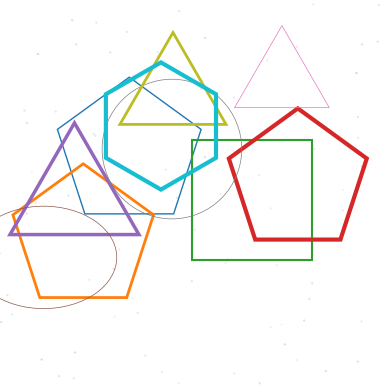[{"shape": "pentagon", "thickness": 1, "radius": 0.98, "center": [0.336, 0.603]}, {"shape": "pentagon", "thickness": 2, "radius": 0.96, "center": [0.216, 0.383]}, {"shape": "square", "thickness": 1.5, "radius": 0.78, "center": [0.655, 0.48]}, {"shape": "pentagon", "thickness": 3, "radius": 0.94, "center": [0.774, 0.53]}, {"shape": "triangle", "thickness": 2.5, "radius": 0.97, "center": [0.193, 0.487]}, {"shape": "oval", "thickness": 0.5, "radius": 0.95, "center": [0.113, 0.331]}, {"shape": "triangle", "thickness": 0.5, "radius": 0.71, "center": [0.732, 0.791]}, {"shape": "circle", "thickness": 0.5, "radius": 0.91, "center": [0.447, 0.613]}, {"shape": "triangle", "thickness": 2, "radius": 0.8, "center": [0.449, 0.756]}, {"shape": "hexagon", "thickness": 3, "radius": 0.83, "center": [0.418, 0.673]}]